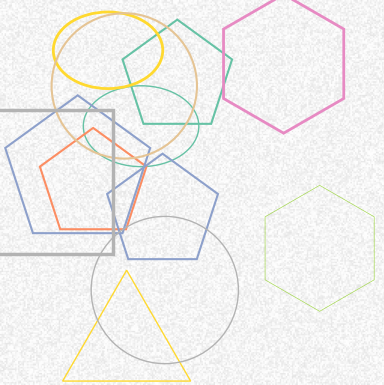[{"shape": "pentagon", "thickness": 1.5, "radius": 0.75, "center": [0.461, 0.799]}, {"shape": "oval", "thickness": 1, "radius": 0.75, "center": [0.366, 0.672]}, {"shape": "pentagon", "thickness": 1.5, "radius": 0.73, "center": [0.242, 0.522]}, {"shape": "pentagon", "thickness": 1.5, "radius": 0.99, "center": [0.202, 0.554]}, {"shape": "pentagon", "thickness": 1.5, "radius": 0.76, "center": [0.422, 0.449]}, {"shape": "hexagon", "thickness": 2, "radius": 0.9, "center": [0.737, 0.834]}, {"shape": "hexagon", "thickness": 0.5, "radius": 0.82, "center": [0.83, 0.355]}, {"shape": "oval", "thickness": 2, "radius": 0.71, "center": [0.281, 0.869]}, {"shape": "triangle", "thickness": 1, "radius": 0.96, "center": [0.329, 0.106]}, {"shape": "circle", "thickness": 1.5, "radius": 0.94, "center": [0.323, 0.777]}, {"shape": "circle", "thickness": 1, "radius": 0.96, "center": [0.428, 0.247]}, {"shape": "square", "thickness": 2.5, "radius": 0.94, "center": [0.106, 0.526]}]